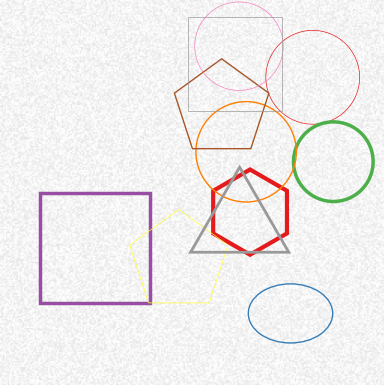[{"shape": "circle", "thickness": 0.5, "radius": 0.61, "center": [0.812, 0.799]}, {"shape": "hexagon", "thickness": 3, "radius": 0.55, "center": [0.65, 0.449]}, {"shape": "oval", "thickness": 1, "radius": 0.55, "center": [0.755, 0.186]}, {"shape": "circle", "thickness": 2.5, "radius": 0.52, "center": [0.866, 0.58]}, {"shape": "square", "thickness": 2.5, "radius": 0.72, "center": [0.248, 0.356]}, {"shape": "circle", "thickness": 1, "radius": 0.65, "center": [0.639, 0.606]}, {"shape": "pentagon", "thickness": 0.5, "radius": 0.67, "center": [0.465, 0.322]}, {"shape": "pentagon", "thickness": 1, "radius": 0.65, "center": [0.576, 0.718]}, {"shape": "circle", "thickness": 0.5, "radius": 0.57, "center": [0.621, 0.88]}, {"shape": "triangle", "thickness": 2, "radius": 0.74, "center": [0.623, 0.418]}, {"shape": "square", "thickness": 0.5, "radius": 0.61, "center": [0.612, 0.833]}]